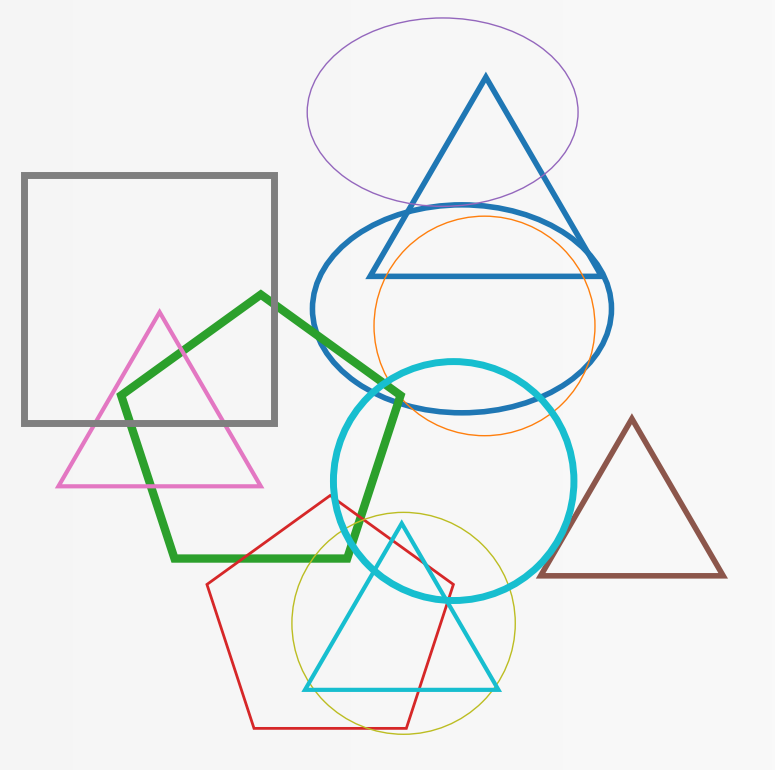[{"shape": "oval", "thickness": 2, "radius": 0.96, "center": [0.596, 0.599]}, {"shape": "triangle", "thickness": 2, "radius": 0.86, "center": [0.627, 0.727]}, {"shape": "circle", "thickness": 0.5, "radius": 0.71, "center": [0.625, 0.577]}, {"shape": "pentagon", "thickness": 3, "radius": 0.95, "center": [0.337, 0.428]}, {"shape": "pentagon", "thickness": 1, "radius": 0.84, "center": [0.426, 0.189]}, {"shape": "oval", "thickness": 0.5, "radius": 0.87, "center": [0.571, 0.854]}, {"shape": "triangle", "thickness": 2, "radius": 0.68, "center": [0.815, 0.32]}, {"shape": "triangle", "thickness": 1.5, "radius": 0.75, "center": [0.206, 0.444]}, {"shape": "square", "thickness": 2.5, "radius": 0.8, "center": [0.192, 0.612]}, {"shape": "circle", "thickness": 0.5, "radius": 0.72, "center": [0.521, 0.19]}, {"shape": "circle", "thickness": 2.5, "radius": 0.78, "center": [0.585, 0.375]}, {"shape": "triangle", "thickness": 1.5, "radius": 0.72, "center": [0.518, 0.176]}]